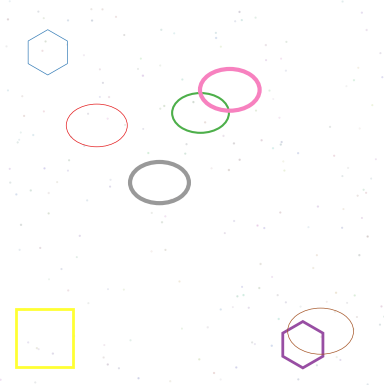[{"shape": "oval", "thickness": 0.5, "radius": 0.4, "center": [0.251, 0.674]}, {"shape": "hexagon", "thickness": 0.5, "radius": 0.29, "center": [0.124, 0.864]}, {"shape": "oval", "thickness": 1.5, "radius": 0.37, "center": [0.521, 0.707]}, {"shape": "hexagon", "thickness": 2, "radius": 0.3, "center": [0.787, 0.105]}, {"shape": "square", "thickness": 2, "radius": 0.37, "center": [0.116, 0.122]}, {"shape": "oval", "thickness": 0.5, "radius": 0.43, "center": [0.833, 0.14]}, {"shape": "oval", "thickness": 3, "radius": 0.39, "center": [0.597, 0.767]}, {"shape": "oval", "thickness": 3, "radius": 0.38, "center": [0.414, 0.526]}]